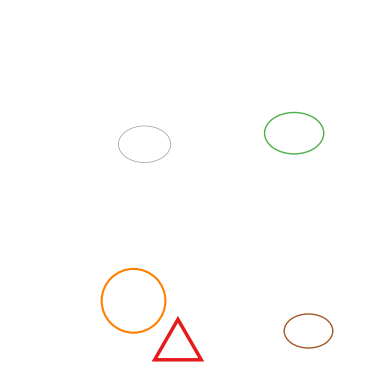[{"shape": "triangle", "thickness": 2.5, "radius": 0.35, "center": [0.462, 0.1]}, {"shape": "oval", "thickness": 1, "radius": 0.38, "center": [0.764, 0.654]}, {"shape": "circle", "thickness": 1.5, "radius": 0.41, "center": [0.347, 0.219]}, {"shape": "oval", "thickness": 1, "radius": 0.32, "center": [0.801, 0.14]}, {"shape": "oval", "thickness": 0.5, "radius": 0.34, "center": [0.375, 0.625]}]